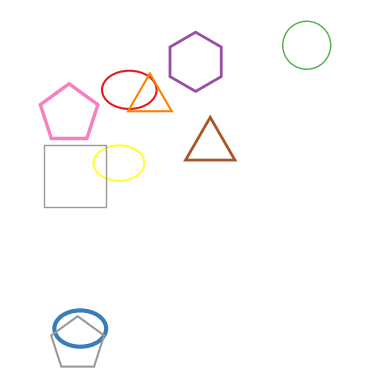[{"shape": "oval", "thickness": 1.5, "radius": 0.35, "center": [0.336, 0.767]}, {"shape": "oval", "thickness": 3, "radius": 0.34, "center": [0.208, 0.147]}, {"shape": "circle", "thickness": 1, "radius": 0.31, "center": [0.797, 0.882]}, {"shape": "hexagon", "thickness": 2, "radius": 0.38, "center": [0.508, 0.839]}, {"shape": "triangle", "thickness": 1.5, "radius": 0.33, "center": [0.389, 0.744]}, {"shape": "oval", "thickness": 1.5, "radius": 0.33, "center": [0.309, 0.576]}, {"shape": "triangle", "thickness": 2, "radius": 0.37, "center": [0.546, 0.621]}, {"shape": "pentagon", "thickness": 2.5, "radius": 0.39, "center": [0.179, 0.704]}, {"shape": "square", "thickness": 1, "radius": 0.4, "center": [0.194, 0.542]}, {"shape": "pentagon", "thickness": 1.5, "radius": 0.36, "center": [0.202, 0.106]}]